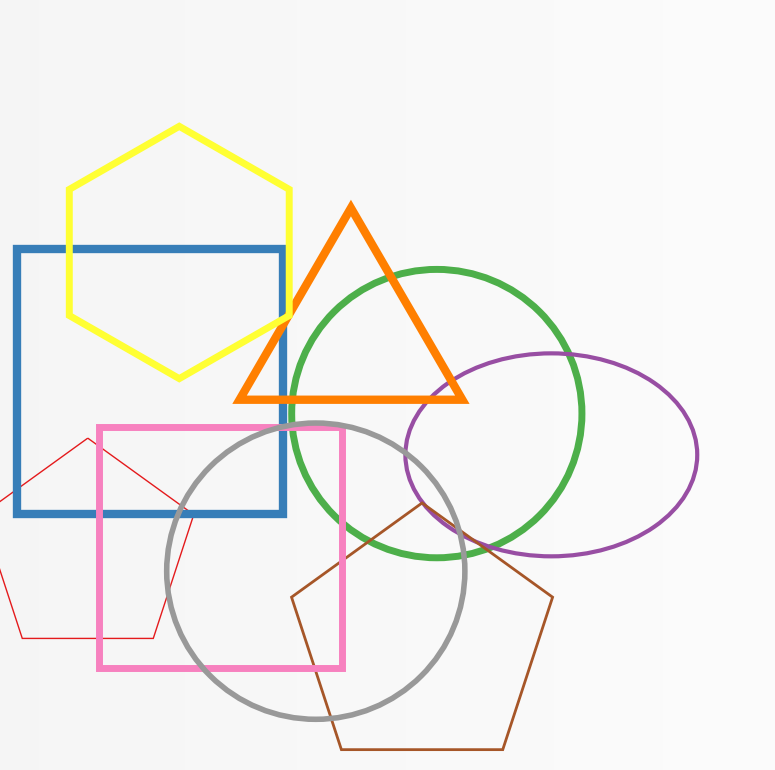[{"shape": "pentagon", "thickness": 0.5, "radius": 0.72, "center": [0.113, 0.287]}, {"shape": "square", "thickness": 3, "radius": 0.86, "center": [0.194, 0.505]}, {"shape": "circle", "thickness": 2.5, "radius": 0.94, "center": [0.564, 0.463]}, {"shape": "oval", "thickness": 1.5, "radius": 0.94, "center": [0.711, 0.409]}, {"shape": "triangle", "thickness": 3, "radius": 0.83, "center": [0.453, 0.564]}, {"shape": "hexagon", "thickness": 2.5, "radius": 0.82, "center": [0.231, 0.672]}, {"shape": "pentagon", "thickness": 1, "radius": 0.89, "center": [0.545, 0.17]}, {"shape": "square", "thickness": 2.5, "radius": 0.78, "center": [0.284, 0.289]}, {"shape": "circle", "thickness": 2, "radius": 0.96, "center": [0.407, 0.258]}]